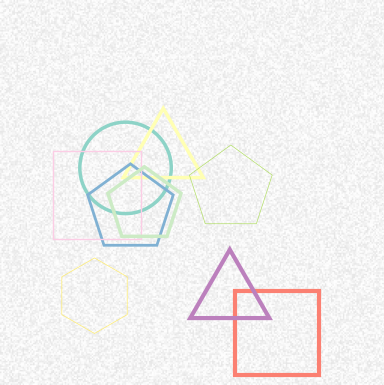[{"shape": "circle", "thickness": 2.5, "radius": 0.59, "center": [0.326, 0.564]}, {"shape": "triangle", "thickness": 2.5, "radius": 0.6, "center": [0.424, 0.599]}, {"shape": "square", "thickness": 3, "radius": 0.54, "center": [0.719, 0.135]}, {"shape": "pentagon", "thickness": 2, "radius": 0.58, "center": [0.339, 0.458]}, {"shape": "pentagon", "thickness": 0.5, "radius": 0.57, "center": [0.599, 0.51]}, {"shape": "square", "thickness": 1, "radius": 0.57, "center": [0.253, 0.494]}, {"shape": "triangle", "thickness": 3, "radius": 0.59, "center": [0.597, 0.233]}, {"shape": "pentagon", "thickness": 2.5, "radius": 0.5, "center": [0.375, 0.467]}, {"shape": "hexagon", "thickness": 0.5, "radius": 0.49, "center": [0.245, 0.232]}]